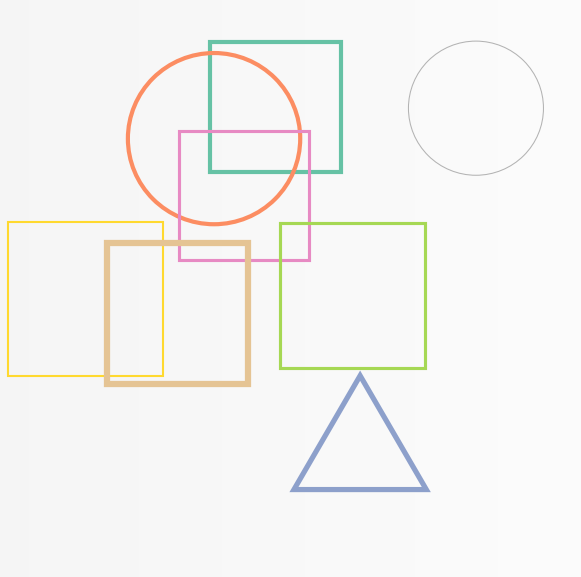[{"shape": "square", "thickness": 2, "radius": 0.56, "center": [0.475, 0.815]}, {"shape": "circle", "thickness": 2, "radius": 0.74, "center": [0.368, 0.759]}, {"shape": "triangle", "thickness": 2.5, "radius": 0.66, "center": [0.62, 0.217]}, {"shape": "square", "thickness": 1.5, "radius": 0.56, "center": [0.42, 0.661]}, {"shape": "square", "thickness": 1.5, "radius": 0.63, "center": [0.607, 0.487]}, {"shape": "square", "thickness": 1, "radius": 0.67, "center": [0.147, 0.481]}, {"shape": "square", "thickness": 3, "radius": 0.61, "center": [0.305, 0.456]}, {"shape": "circle", "thickness": 0.5, "radius": 0.58, "center": [0.819, 0.812]}]